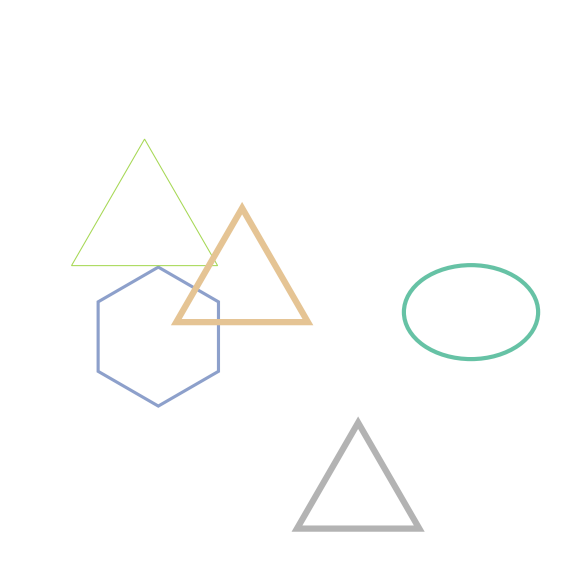[{"shape": "oval", "thickness": 2, "radius": 0.58, "center": [0.816, 0.459]}, {"shape": "hexagon", "thickness": 1.5, "radius": 0.6, "center": [0.274, 0.416]}, {"shape": "triangle", "thickness": 0.5, "radius": 0.73, "center": [0.25, 0.612]}, {"shape": "triangle", "thickness": 3, "radius": 0.66, "center": [0.419, 0.507]}, {"shape": "triangle", "thickness": 3, "radius": 0.61, "center": [0.62, 0.145]}]